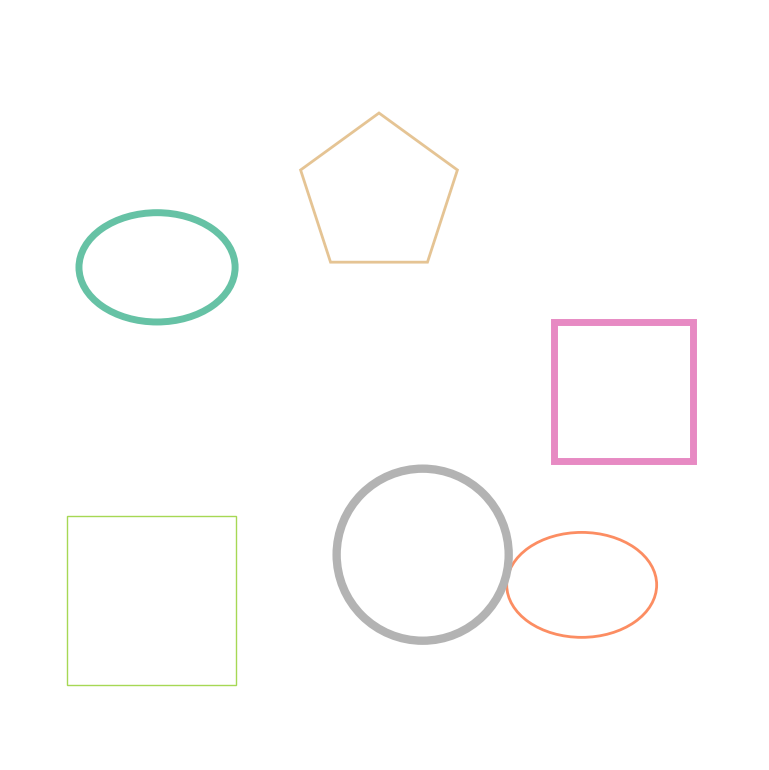[{"shape": "oval", "thickness": 2.5, "radius": 0.51, "center": [0.204, 0.653]}, {"shape": "oval", "thickness": 1, "radius": 0.49, "center": [0.755, 0.24]}, {"shape": "square", "thickness": 2.5, "radius": 0.45, "center": [0.81, 0.491]}, {"shape": "square", "thickness": 0.5, "radius": 0.55, "center": [0.197, 0.22]}, {"shape": "pentagon", "thickness": 1, "radius": 0.54, "center": [0.492, 0.746]}, {"shape": "circle", "thickness": 3, "radius": 0.56, "center": [0.549, 0.28]}]